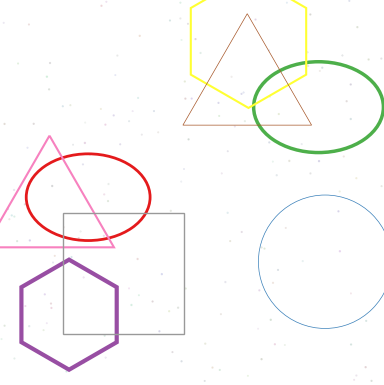[{"shape": "oval", "thickness": 2, "radius": 0.8, "center": [0.229, 0.488]}, {"shape": "circle", "thickness": 0.5, "radius": 0.87, "center": [0.844, 0.32]}, {"shape": "oval", "thickness": 2.5, "radius": 0.84, "center": [0.827, 0.722]}, {"shape": "hexagon", "thickness": 3, "radius": 0.71, "center": [0.179, 0.183]}, {"shape": "hexagon", "thickness": 1.5, "radius": 0.87, "center": [0.645, 0.893]}, {"shape": "triangle", "thickness": 0.5, "radius": 0.96, "center": [0.642, 0.771]}, {"shape": "triangle", "thickness": 1.5, "radius": 0.97, "center": [0.129, 0.454]}, {"shape": "square", "thickness": 1, "radius": 0.79, "center": [0.32, 0.289]}]